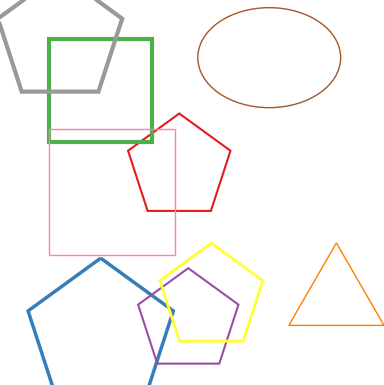[{"shape": "pentagon", "thickness": 1.5, "radius": 0.7, "center": [0.466, 0.565]}, {"shape": "pentagon", "thickness": 2.5, "radius": 0.99, "center": [0.262, 0.131]}, {"shape": "square", "thickness": 3, "radius": 0.67, "center": [0.26, 0.765]}, {"shape": "pentagon", "thickness": 1.5, "radius": 0.69, "center": [0.489, 0.166]}, {"shape": "triangle", "thickness": 1, "radius": 0.71, "center": [0.874, 0.226]}, {"shape": "pentagon", "thickness": 2, "radius": 0.7, "center": [0.549, 0.228]}, {"shape": "oval", "thickness": 1, "radius": 0.93, "center": [0.699, 0.85]}, {"shape": "square", "thickness": 1, "radius": 0.82, "center": [0.292, 0.501]}, {"shape": "pentagon", "thickness": 3, "radius": 0.85, "center": [0.156, 0.899]}]